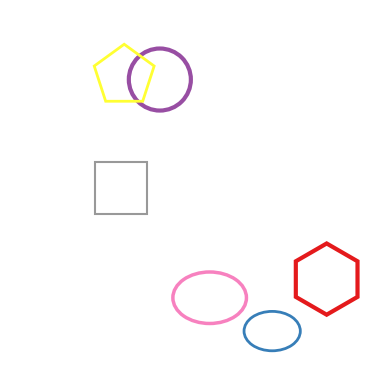[{"shape": "hexagon", "thickness": 3, "radius": 0.46, "center": [0.848, 0.275]}, {"shape": "oval", "thickness": 2, "radius": 0.37, "center": [0.707, 0.14]}, {"shape": "circle", "thickness": 3, "radius": 0.4, "center": [0.415, 0.793]}, {"shape": "pentagon", "thickness": 2, "radius": 0.41, "center": [0.323, 0.803]}, {"shape": "oval", "thickness": 2.5, "radius": 0.48, "center": [0.545, 0.227]}, {"shape": "square", "thickness": 1.5, "radius": 0.33, "center": [0.314, 0.512]}]